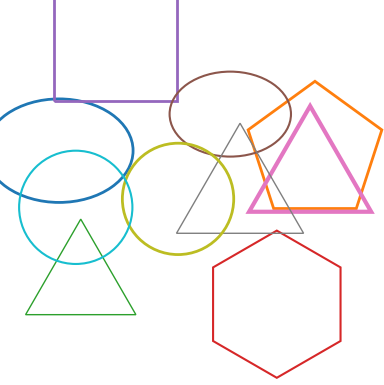[{"shape": "oval", "thickness": 2, "radius": 0.96, "center": [0.154, 0.609]}, {"shape": "pentagon", "thickness": 2, "radius": 0.91, "center": [0.818, 0.606]}, {"shape": "triangle", "thickness": 1, "radius": 0.83, "center": [0.21, 0.265]}, {"shape": "hexagon", "thickness": 1.5, "radius": 0.96, "center": [0.719, 0.21]}, {"shape": "square", "thickness": 2, "radius": 0.8, "center": [0.299, 0.898]}, {"shape": "oval", "thickness": 1.5, "radius": 0.79, "center": [0.598, 0.704]}, {"shape": "triangle", "thickness": 3, "radius": 0.92, "center": [0.806, 0.542]}, {"shape": "triangle", "thickness": 1, "radius": 0.95, "center": [0.623, 0.489]}, {"shape": "circle", "thickness": 2, "radius": 0.72, "center": [0.462, 0.483]}, {"shape": "circle", "thickness": 1.5, "radius": 0.74, "center": [0.197, 0.461]}]